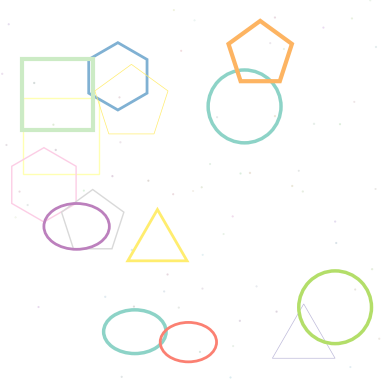[{"shape": "oval", "thickness": 2.5, "radius": 0.41, "center": [0.35, 0.138]}, {"shape": "circle", "thickness": 2.5, "radius": 0.47, "center": [0.635, 0.724]}, {"shape": "square", "thickness": 1, "radius": 0.49, "center": [0.158, 0.647]}, {"shape": "triangle", "thickness": 0.5, "radius": 0.47, "center": [0.789, 0.116]}, {"shape": "oval", "thickness": 2, "radius": 0.37, "center": [0.489, 0.111]}, {"shape": "hexagon", "thickness": 2, "radius": 0.44, "center": [0.306, 0.802]}, {"shape": "pentagon", "thickness": 3, "radius": 0.43, "center": [0.676, 0.859]}, {"shape": "circle", "thickness": 2.5, "radius": 0.47, "center": [0.87, 0.202]}, {"shape": "hexagon", "thickness": 1, "radius": 0.48, "center": [0.114, 0.52]}, {"shape": "pentagon", "thickness": 1, "radius": 0.43, "center": [0.241, 0.423]}, {"shape": "oval", "thickness": 2, "radius": 0.43, "center": [0.199, 0.412]}, {"shape": "square", "thickness": 3, "radius": 0.46, "center": [0.149, 0.754]}, {"shape": "pentagon", "thickness": 0.5, "radius": 0.5, "center": [0.341, 0.733]}, {"shape": "triangle", "thickness": 2, "radius": 0.44, "center": [0.409, 0.367]}]